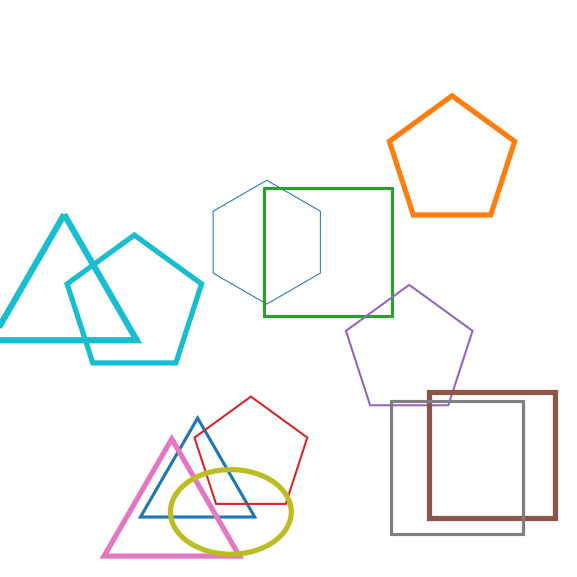[{"shape": "hexagon", "thickness": 0.5, "radius": 0.54, "center": [0.462, 0.58]}, {"shape": "triangle", "thickness": 1.5, "radius": 0.57, "center": [0.342, 0.161]}, {"shape": "pentagon", "thickness": 2.5, "radius": 0.57, "center": [0.783, 0.719]}, {"shape": "square", "thickness": 1.5, "radius": 0.55, "center": [0.567, 0.563]}, {"shape": "pentagon", "thickness": 1, "radius": 0.51, "center": [0.434, 0.21]}, {"shape": "pentagon", "thickness": 1, "radius": 0.58, "center": [0.709, 0.391]}, {"shape": "square", "thickness": 2.5, "radius": 0.55, "center": [0.852, 0.211]}, {"shape": "triangle", "thickness": 2.5, "radius": 0.68, "center": [0.297, 0.104]}, {"shape": "square", "thickness": 1.5, "radius": 0.57, "center": [0.791, 0.189]}, {"shape": "oval", "thickness": 2.5, "radius": 0.52, "center": [0.4, 0.113]}, {"shape": "triangle", "thickness": 3, "radius": 0.73, "center": [0.111, 0.483]}, {"shape": "pentagon", "thickness": 2.5, "radius": 0.61, "center": [0.233, 0.47]}]